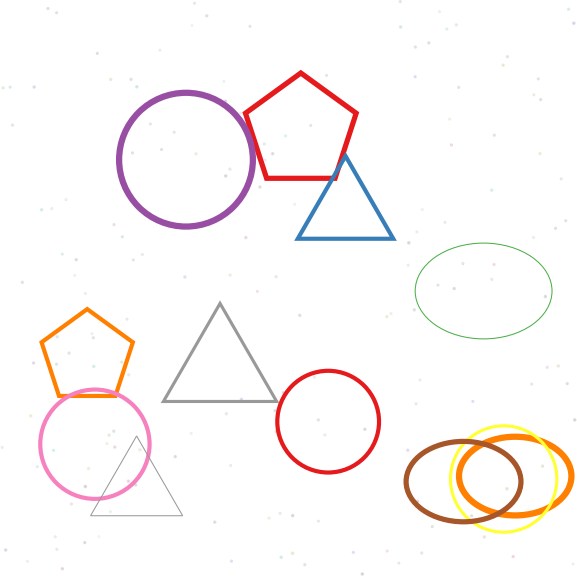[{"shape": "circle", "thickness": 2, "radius": 0.44, "center": [0.568, 0.269]}, {"shape": "pentagon", "thickness": 2.5, "radius": 0.5, "center": [0.521, 0.772]}, {"shape": "triangle", "thickness": 2, "radius": 0.48, "center": [0.598, 0.633]}, {"shape": "oval", "thickness": 0.5, "radius": 0.59, "center": [0.837, 0.495]}, {"shape": "circle", "thickness": 3, "radius": 0.58, "center": [0.322, 0.723]}, {"shape": "oval", "thickness": 3, "radius": 0.49, "center": [0.892, 0.175]}, {"shape": "pentagon", "thickness": 2, "radius": 0.42, "center": [0.151, 0.381]}, {"shape": "circle", "thickness": 1.5, "radius": 0.46, "center": [0.872, 0.17]}, {"shape": "oval", "thickness": 2.5, "radius": 0.5, "center": [0.803, 0.165]}, {"shape": "circle", "thickness": 2, "radius": 0.47, "center": [0.164, 0.23]}, {"shape": "triangle", "thickness": 1.5, "radius": 0.57, "center": [0.381, 0.361]}, {"shape": "triangle", "thickness": 0.5, "radius": 0.46, "center": [0.237, 0.152]}]